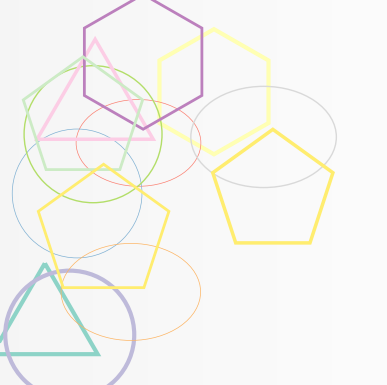[{"shape": "triangle", "thickness": 3, "radius": 0.79, "center": [0.116, 0.159]}, {"shape": "hexagon", "thickness": 3, "radius": 0.81, "center": [0.552, 0.762]}, {"shape": "circle", "thickness": 3, "radius": 0.83, "center": [0.18, 0.131]}, {"shape": "oval", "thickness": 0.5, "radius": 0.8, "center": [0.357, 0.629]}, {"shape": "circle", "thickness": 0.5, "radius": 0.84, "center": [0.199, 0.497]}, {"shape": "oval", "thickness": 0.5, "radius": 0.9, "center": [0.338, 0.242]}, {"shape": "circle", "thickness": 1, "radius": 0.89, "center": [0.24, 0.651]}, {"shape": "triangle", "thickness": 2.5, "radius": 0.87, "center": [0.245, 0.725]}, {"shape": "oval", "thickness": 1, "radius": 0.94, "center": [0.68, 0.644]}, {"shape": "hexagon", "thickness": 2, "radius": 0.88, "center": [0.369, 0.839]}, {"shape": "pentagon", "thickness": 2, "radius": 0.81, "center": [0.214, 0.69]}, {"shape": "pentagon", "thickness": 2, "radius": 0.89, "center": [0.267, 0.396]}, {"shape": "pentagon", "thickness": 2.5, "radius": 0.82, "center": [0.704, 0.501]}]